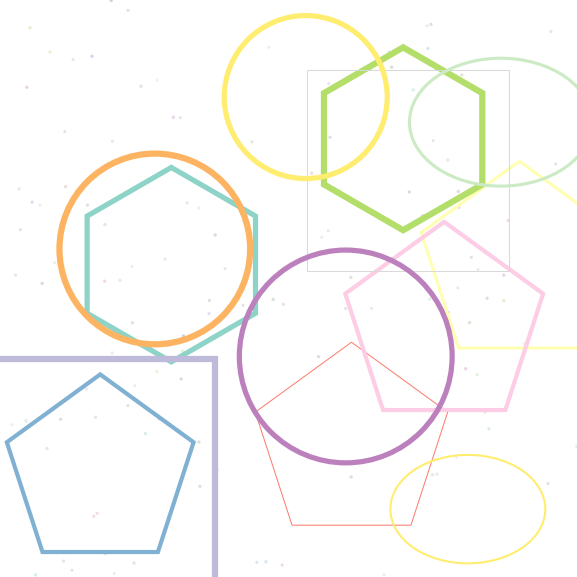[{"shape": "hexagon", "thickness": 2.5, "radius": 0.84, "center": [0.297, 0.541]}, {"shape": "pentagon", "thickness": 1.5, "radius": 0.89, "center": [0.899, 0.541]}, {"shape": "square", "thickness": 3, "radius": 0.95, "center": [0.183, 0.188]}, {"shape": "pentagon", "thickness": 0.5, "radius": 0.88, "center": [0.609, 0.231]}, {"shape": "pentagon", "thickness": 2, "radius": 0.85, "center": [0.173, 0.181]}, {"shape": "circle", "thickness": 3, "radius": 0.83, "center": [0.268, 0.568]}, {"shape": "hexagon", "thickness": 3, "radius": 0.79, "center": [0.698, 0.759]}, {"shape": "pentagon", "thickness": 2, "radius": 0.9, "center": [0.769, 0.435]}, {"shape": "square", "thickness": 0.5, "radius": 0.87, "center": [0.706, 0.704]}, {"shape": "circle", "thickness": 2.5, "radius": 0.92, "center": [0.599, 0.382]}, {"shape": "oval", "thickness": 1.5, "radius": 0.79, "center": [0.867, 0.788]}, {"shape": "circle", "thickness": 2.5, "radius": 0.71, "center": [0.529, 0.831]}, {"shape": "oval", "thickness": 1, "radius": 0.67, "center": [0.81, 0.118]}]